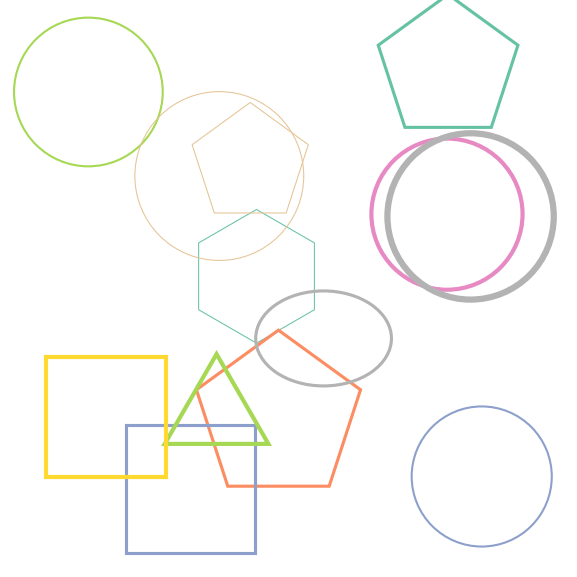[{"shape": "pentagon", "thickness": 1.5, "radius": 0.64, "center": [0.776, 0.881]}, {"shape": "hexagon", "thickness": 0.5, "radius": 0.58, "center": [0.444, 0.521]}, {"shape": "pentagon", "thickness": 1.5, "radius": 0.75, "center": [0.482, 0.278]}, {"shape": "square", "thickness": 1.5, "radius": 0.56, "center": [0.329, 0.152]}, {"shape": "circle", "thickness": 1, "radius": 0.61, "center": [0.834, 0.174]}, {"shape": "circle", "thickness": 2, "radius": 0.65, "center": [0.774, 0.628]}, {"shape": "triangle", "thickness": 2, "radius": 0.52, "center": [0.375, 0.282]}, {"shape": "circle", "thickness": 1, "radius": 0.64, "center": [0.153, 0.84]}, {"shape": "square", "thickness": 2, "radius": 0.52, "center": [0.184, 0.277]}, {"shape": "circle", "thickness": 0.5, "radius": 0.73, "center": [0.38, 0.694]}, {"shape": "pentagon", "thickness": 0.5, "radius": 0.53, "center": [0.433, 0.716]}, {"shape": "oval", "thickness": 1.5, "radius": 0.59, "center": [0.56, 0.413]}, {"shape": "circle", "thickness": 3, "radius": 0.72, "center": [0.815, 0.624]}]